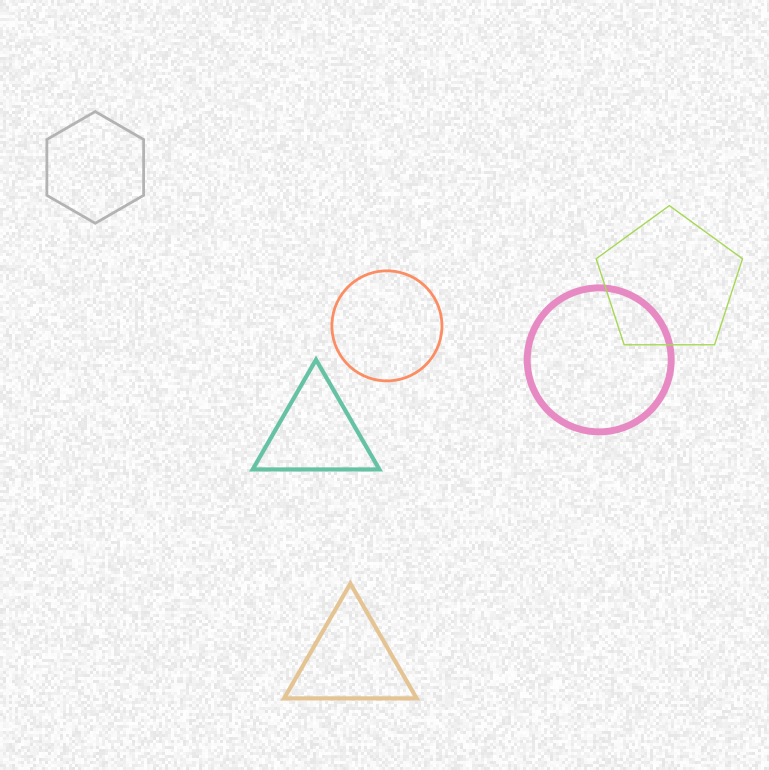[{"shape": "triangle", "thickness": 1.5, "radius": 0.48, "center": [0.41, 0.438]}, {"shape": "circle", "thickness": 1, "radius": 0.36, "center": [0.502, 0.577]}, {"shape": "circle", "thickness": 2.5, "radius": 0.47, "center": [0.778, 0.533]}, {"shape": "pentagon", "thickness": 0.5, "radius": 0.5, "center": [0.869, 0.633]}, {"shape": "triangle", "thickness": 1.5, "radius": 0.5, "center": [0.455, 0.143]}, {"shape": "hexagon", "thickness": 1, "radius": 0.36, "center": [0.124, 0.783]}]